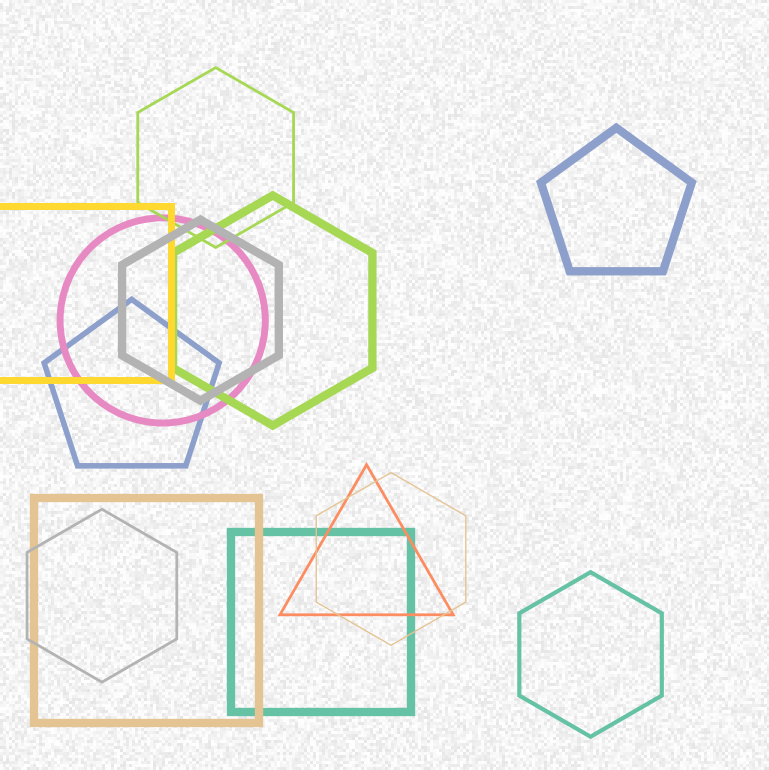[{"shape": "square", "thickness": 3, "radius": 0.58, "center": [0.417, 0.192]}, {"shape": "hexagon", "thickness": 1.5, "radius": 0.53, "center": [0.767, 0.15]}, {"shape": "triangle", "thickness": 1, "radius": 0.65, "center": [0.476, 0.267]}, {"shape": "pentagon", "thickness": 3, "radius": 0.52, "center": [0.8, 0.731]}, {"shape": "pentagon", "thickness": 2, "radius": 0.6, "center": [0.171, 0.492]}, {"shape": "circle", "thickness": 2.5, "radius": 0.67, "center": [0.211, 0.584]}, {"shape": "hexagon", "thickness": 1, "radius": 0.58, "center": [0.28, 0.795]}, {"shape": "hexagon", "thickness": 3, "radius": 0.75, "center": [0.354, 0.597]}, {"shape": "square", "thickness": 2.5, "radius": 0.56, "center": [0.109, 0.619]}, {"shape": "hexagon", "thickness": 0.5, "radius": 0.56, "center": [0.508, 0.274]}, {"shape": "square", "thickness": 3, "radius": 0.73, "center": [0.19, 0.207]}, {"shape": "hexagon", "thickness": 3, "radius": 0.59, "center": [0.26, 0.597]}, {"shape": "hexagon", "thickness": 1, "radius": 0.56, "center": [0.132, 0.226]}]